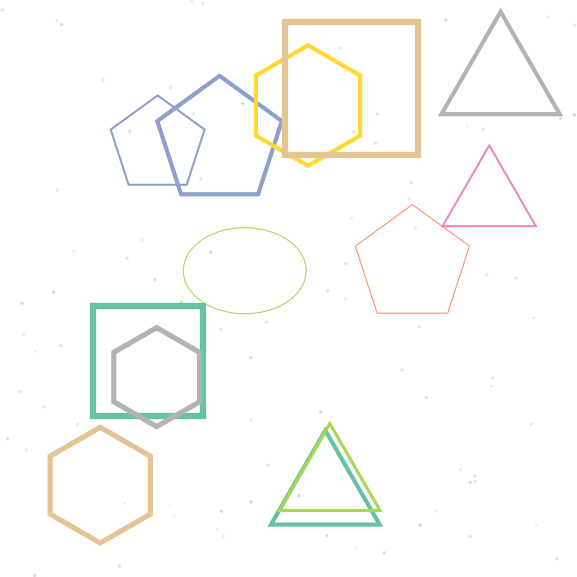[{"shape": "square", "thickness": 3, "radius": 0.48, "center": [0.257, 0.374]}, {"shape": "triangle", "thickness": 2, "radius": 0.54, "center": [0.563, 0.145]}, {"shape": "pentagon", "thickness": 0.5, "radius": 0.52, "center": [0.714, 0.541]}, {"shape": "pentagon", "thickness": 1, "radius": 0.43, "center": [0.273, 0.748]}, {"shape": "pentagon", "thickness": 2, "radius": 0.57, "center": [0.38, 0.754]}, {"shape": "triangle", "thickness": 1, "radius": 0.47, "center": [0.847, 0.654]}, {"shape": "oval", "thickness": 0.5, "radius": 0.53, "center": [0.424, 0.53]}, {"shape": "triangle", "thickness": 1.5, "radius": 0.5, "center": [0.571, 0.165]}, {"shape": "hexagon", "thickness": 2, "radius": 0.52, "center": [0.533, 0.816]}, {"shape": "hexagon", "thickness": 2.5, "radius": 0.5, "center": [0.174, 0.159]}, {"shape": "square", "thickness": 3, "radius": 0.58, "center": [0.608, 0.846]}, {"shape": "hexagon", "thickness": 2.5, "radius": 0.43, "center": [0.271, 0.346]}, {"shape": "triangle", "thickness": 2, "radius": 0.59, "center": [0.867, 0.861]}]